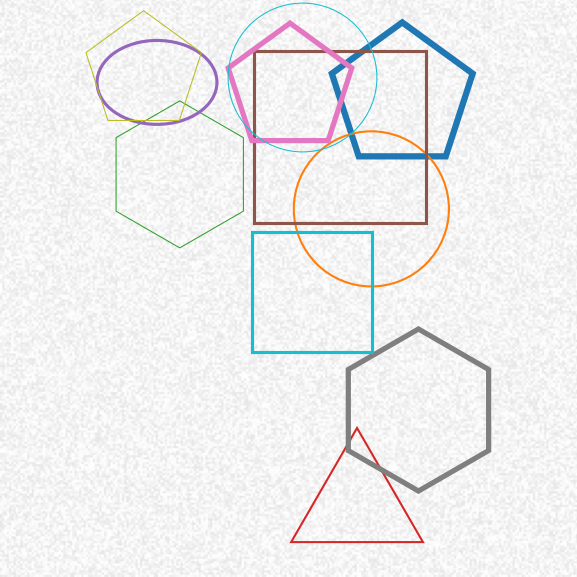[{"shape": "pentagon", "thickness": 3, "radius": 0.64, "center": [0.697, 0.832]}, {"shape": "circle", "thickness": 1, "radius": 0.67, "center": [0.643, 0.637]}, {"shape": "hexagon", "thickness": 0.5, "radius": 0.64, "center": [0.311, 0.697]}, {"shape": "triangle", "thickness": 1, "radius": 0.66, "center": [0.618, 0.126]}, {"shape": "oval", "thickness": 1.5, "radius": 0.52, "center": [0.272, 0.856]}, {"shape": "square", "thickness": 1.5, "radius": 0.74, "center": [0.588, 0.762]}, {"shape": "pentagon", "thickness": 2.5, "radius": 0.56, "center": [0.502, 0.847]}, {"shape": "hexagon", "thickness": 2.5, "radius": 0.7, "center": [0.725, 0.289]}, {"shape": "pentagon", "thickness": 0.5, "radius": 0.53, "center": [0.249, 0.876]}, {"shape": "circle", "thickness": 0.5, "radius": 0.64, "center": [0.524, 0.865]}, {"shape": "square", "thickness": 1.5, "radius": 0.52, "center": [0.54, 0.493]}]